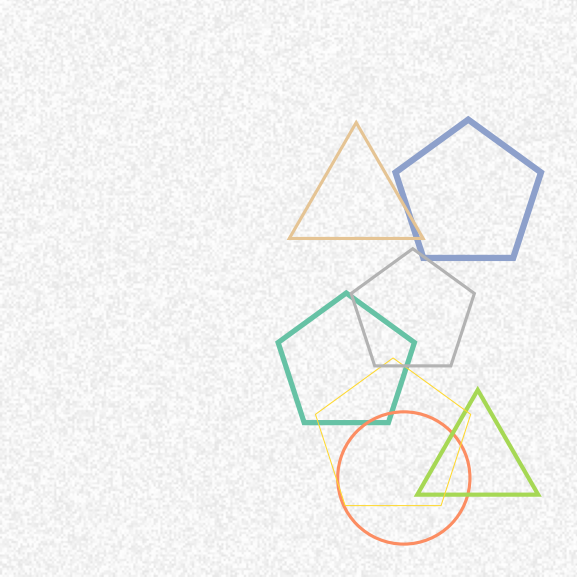[{"shape": "pentagon", "thickness": 2.5, "radius": 0.62, "center": [0.6, 0.368]}, {"shape": "circle", "thickness": 1.5, "radius": 0.57, "center": [0.699, 0.171]}, {"shape": "pentagon", "thickness": 3, "radius": 0.66, "center": [0.811, 0.66]}, {"shape": "triangle", "thickness": 2, "radius": 0.6, "center": [0.827, 0.203]}, {"shape": "pentagon", "thickness": 0.5, "radius": 0.71, "center": [0.681, 0.238]}, {"shape": "triangle", "thickness": 1.5, "radius": 0.67, "center": [0.617, 0.653]}, {"shape": "pentagon", "thickness": 1.5, "radius": 0.56, "center": [0.715, 0.456]}]